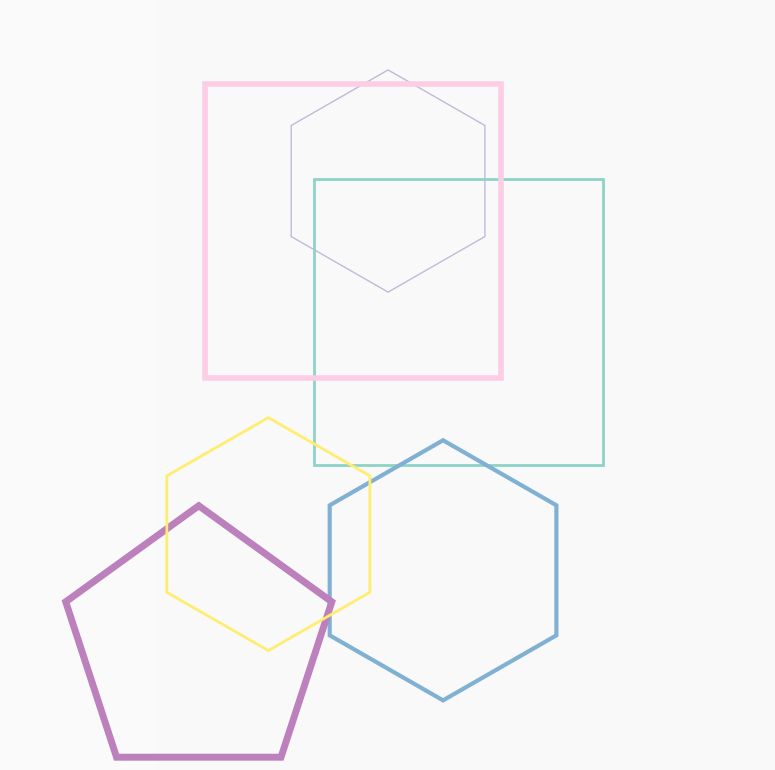[{"shape": "square", "thickness": 1, "radius": 0.93, "center": [0.592, 0.582]}, {"shape": "hexagon", "thickness": 0.5, "radius": 0.72, "center": [0.501, 0.765]}, {"shape": "hexagon", "thickness": 1.5, "radius": 0.84, "center": [0.572, 0.259]}, {"shape": "square", "thickness": 2, "radius": 0.96, "center": [0.455, 0.7]}, {"shape": "pentagon", "thickness": 2.5, "radius": 0.9, "center": [0.256, 0.163]}, {"shape": "hexagon", "thickness": 1, "radius": 0.76, "center": [0.346, 0.306]}]